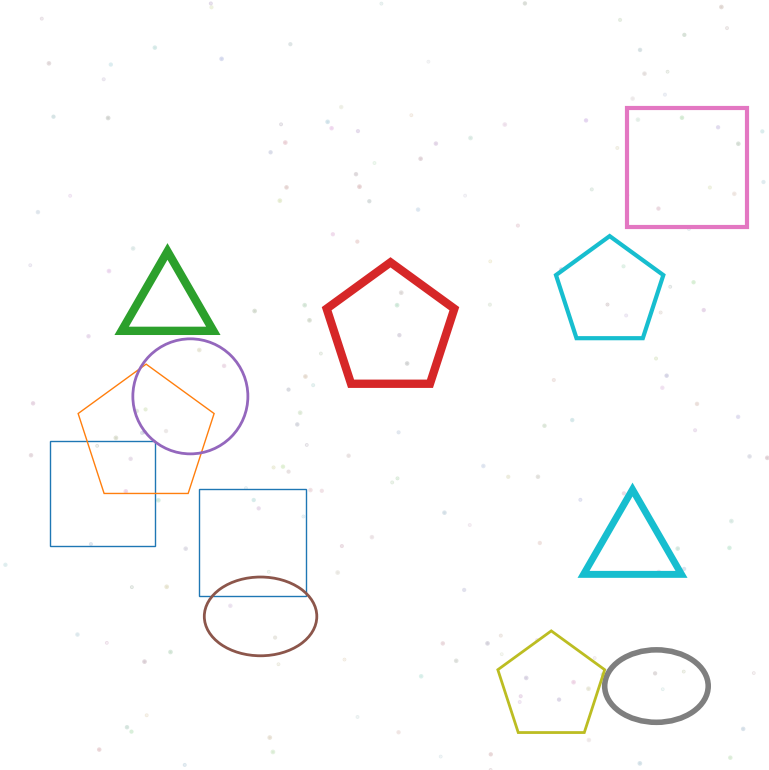[{"shape": "square", "thickness": 0.5, "radius": 0.35, "center": [0.328, 0.296]}, {"shape": "square", "thickness": 0.5, "radius": 0.34, "center": [0.133, 0.359]}, {"shape": "pentagon", "thickness": 0.5, "radius": 0.46, "center": [0.19, 0.434]}, {"shape": "triangle", "thickness": 3, "radius": 0.34, "center": [0.218, 0.605]}, {"shape": "pentagon", "thickness": 3, "radius": 0.44, "center": [0.507, 0.572]}, {"shape": "circle", "thickness": 1, "radius": 0.37, "center": [0.247, 0.485]}, {"shape": "oval", "thickness": 1, "radius": 0.37, "center": [0.338, 0.199]}, {"shape": "square", "thickness": 1.5, "radius": 0.39, "center": [0.892, 0.782]}, {"shape": "oval", "thickness": 2, "radius": 0.34, "center": [0.853, 0.109]}, {"shape": "pentagon", "thickness": 1, "radius": 0.36, "center": [0.716, 0.108]}, {"shape": "pentagon", "thickness": 1.5, "radius": 0.37, "center": [0.792, 0.62]}, {"shape": "triangle", "thickness": 2.5, "radius": 0.37, "center": [0.821, 0.291]}]